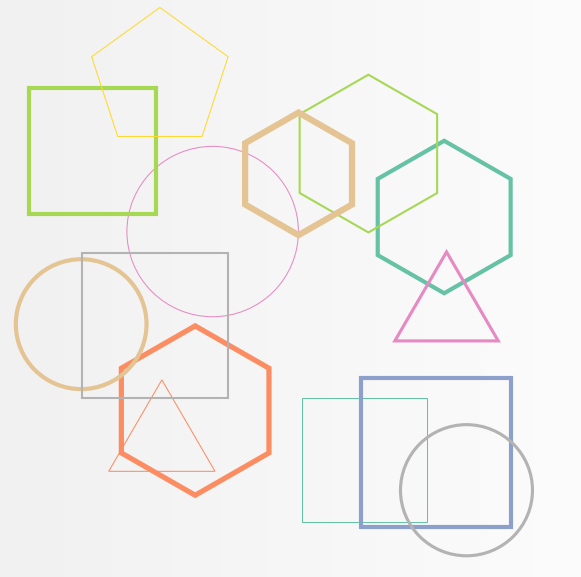[{"shape": "square", "thickness": 0.5, "radius": 0.53, "center": [0.627, 0.203]}, {"shape": "hexagon", "thickness": 2, "radius": 0.66, "center": [0.764, 0.623]}, {"shape": "triangle", "thickness": 0.5, "radius": 0.53, "center": [0.278, 0.236]}, {"shape": "hexagon", "thickness": 2.5, "radius": 0.73, "center": [0.336, 0.288]}, {"shape": "square", "thickness": 2, "radius": 0.65, "center": [0.751, 0.216]}, {"shape": "triangle", "thickness": 1.5, "radius": 0.51, "center": [0.768, 0.46]}, {"shape": "circle", "thickness": 0.5, "radius": 0.74, "center": [0.366, 0.598]}, {"shape": "square", "thickness": 2, "radius": 0.54, "center": [0.16, 0.738]}, {"shape": "hexagon", "thickness": 1, "radius": 0.68, "center": [0.634, 0.733]}, {"shape": "pentagon", "thickness": 0.5, "radius": 0.62, "center": [0.275, 0.863]}, {"shape": "circle", "thickness": 2, "radius": 0.56, "center": [0.14, 0.438]}, {"shape": "hexagon", "thickness": 3, "radius": 0.53, "center": [0.514, 0.698]}, {"shape": "square", "thickness": 1, "radius": 0.63, "center": [0.266, 0.436]}, {"shape": "circle", "thickness": 1.5, "radius": 0.57, "center": [0.803, 0.15]}]